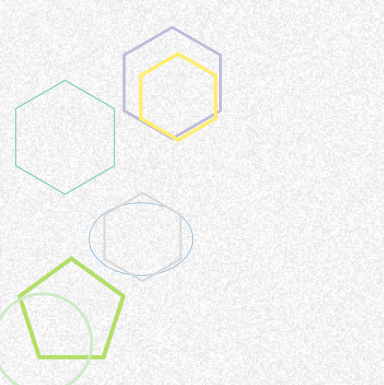[{"shape": "hexagon", "thickness": 1, "radius": 0.74, "center": [0.169, 0.643]}, {"shape": "hexagon", "thickness": 2, "radius": 0.72, "center": [0.447, 0.785]}, {"shape": "oval", "thickness": 0.5, "radius": 0.67, "center": [0.366, 0.379]}, {"shape": "pentagon", "thickness": 3, "radius": 0.71, "center": [0.186, 0.187]}, {"shape": "hexagon", "thickness": 1.5, "radius": 0.57, "center": [0.37, 0.385]}, {"shape": "circle", "thickness": 2, "radius": 0.64, "center": [0.111, 0.109]}, {"shape": "hexagon", "thickness": 2.5, "radius": 0.56, "center": [0.463, 0.748]}]